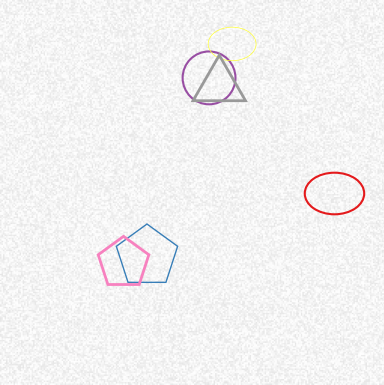[{"shape": "oval", "thickness": 1.5, "radius": 0.39, "center": [0.869, 0.497]}, {"shape": "pentagon", "thickness": 1, "radius": 0.42, "center": [0.382, 0.334]}, {"shape": "circle", "thickness": 1.5, "radius": 0.34, "center": [0.543, 0.798]}, {"shape": "oval", "thickness": 0.5, "radius": 0.31, "center": [0.603, 0.886]}, {"shape": "pentagon", "thickness": 2, "radius": 0.35, "center": [0.321, 0.317]}, {"shape": "triangle", "thickness": 2, "radius": 0.39, "center": [0.57, 0.778]}]